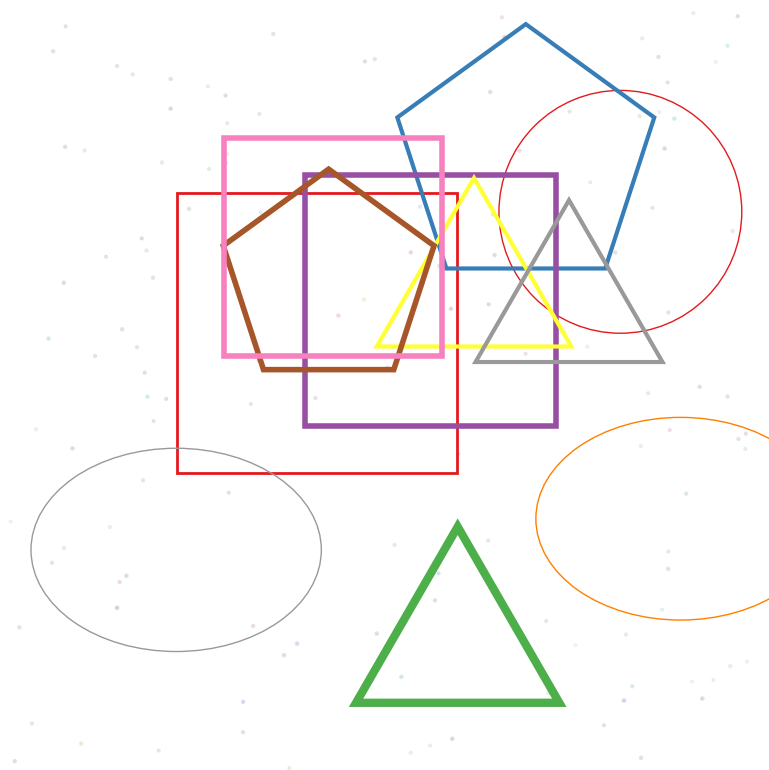[{"shape": "square", "thickness": 1, "radius": 0.91, "center": [0.412, 0.568]}, {"shape": "circle", "thickness": 0.5, "radius": 0.79, "center": [0.806, 0.725]}, {"shape": "pentagon", "thickness": 1.5, "radius": 0.88, "center": [0.683, 0.793]}, {"shape": "triangle", "thickness": 3, "radius": 0.76, "center": [0.594, 0.164]}, {"shape": "square", "thickness": 2, "radius": 0.82, "center": [0.559, 0.61]}, {"shape": "oval", "thickness": 0.5, "radius": 0.94, "center": [0.884, 0.326]}, {"shape": "triangle", "thickness": 1.5, "radius": 0.73, "center": [0.616, 0.623]}, {"shape": "pentagon", "thickness": 2, "radius": 0.72, "center": [0.427, 0.636]}, {"shape": "square", "thickness": 2, "radius": 0.71, "center": [0.433, 0.679]}, {"shape": "triangle", "thickness": 1.5, "radius": 0.7, "center": [0.739, 0.6]}, {"shape": "oval", "thickness": 0.5, "radius": 0.94, "center": [0.229, 0.286]}]